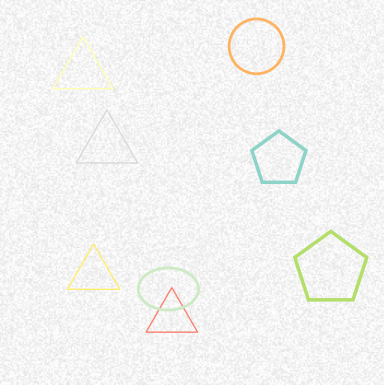[{"shape": "pentagon", "thickness": 2.5, "radius": 0.37, "center": [0.724, 0.586]}, {"shape": "triangle", "thickness": 1, "radius": 0.45, "center": [0.215, 0.815]}, {"shape": "triangle", "thickness": 1, "radius": 0.39, "center": [0.446, 0.176]}, {"shape": "circle", "thickness": 2, "radius": 0.36, "center": [0.666, 0.88]}, {"shape": "pentagon", "thickness": 2.5, "radius": 0.49, "center": [0.859, 0.301]}, {"shape": "triangle", "thickness": 1, "radius": 0.46, "center": [0.278, 0.623]}, {"shape": "oval", "thickness": 2, "radius": 0.39, "center": [0.437, 0.249]}, {"shape": "triangle", "thickness": 1, "radius": 0.39, "center": [0.243, 0.288]}]